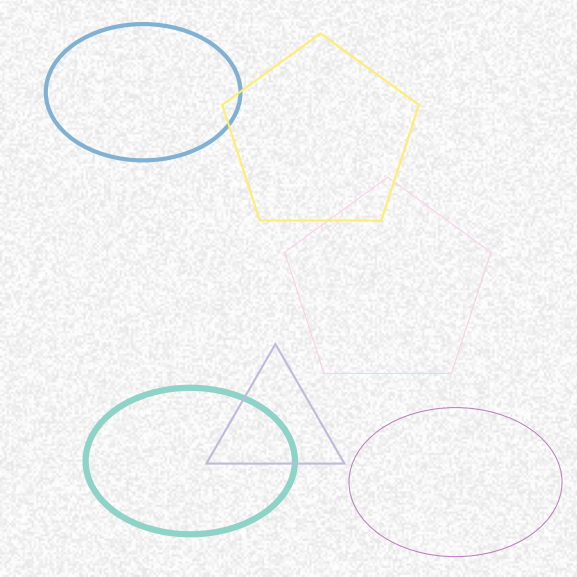[{"shape": "oval", "thickness": 3, "radius": 0.91, "center": [0.329, 0.201]}, {"shape": "triangle", "thickness": 1, "radius": 0.69, "center": [0.477, 0.265]}, {"shape": "oval", "thickness": 2, "radius": 0.84, "center": [0.248, 0.839]}, {"shape": "pentagon", "thickness": 0.5, "radius": 0.94, "center": [0.671, 0.504]}, {"shape": "oval", "thickness": 0.5, "radius": 0.92, "center": [0.789, 0.164]}, {"shape": "pentagon", "thickness": 1, "radius": 0.9, "center": [0.555, 0.762]}]